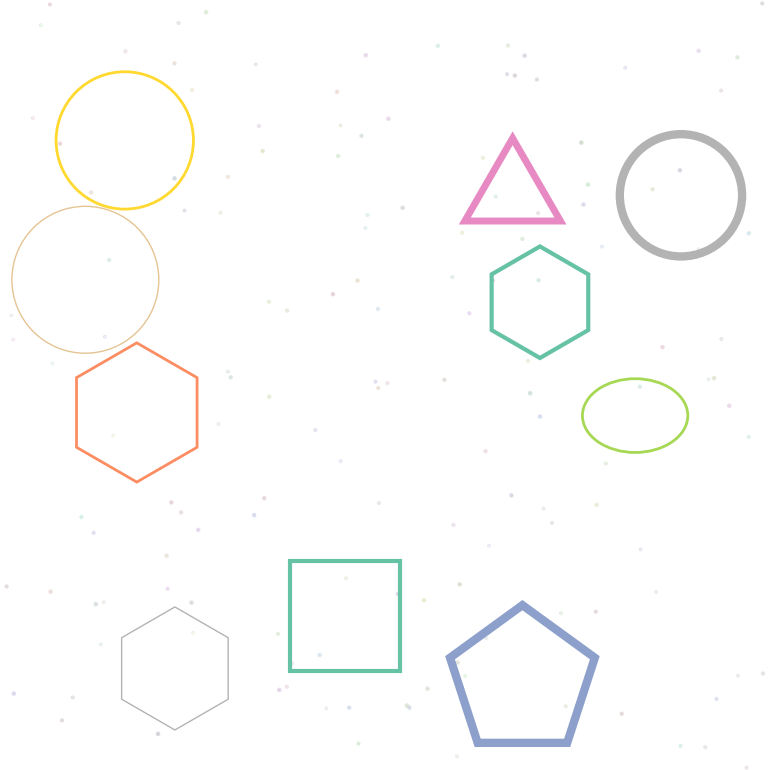[{"shape": "square", "thickness": 1.5, "radius": 0.36, "center": [0.448, 0.2]}, {"shape": "hexagon", "thickness": 1.5, "radius": 0.36, "center": [0.701, 0.608]}, {"shape": "hexagon", "thickness": 1, "radius": 0.45, "center": [0.178, 0.464]}, {"shape": "pentagon", "thickness": 3, "radius": 0.49, "center": [0.678, 0.115]}, {"shape": "triangle", "thickness": 2.5, "radius": 0.36, "center": [0.666, 0.749]}, {"shape": "oval", "thickness": 1, "radius": 0.34, "center": [0.825, 0.46]}, {"shape": "circle", "thickness": 1, "radius": 0.45, "center": [0.162, 0.818]}, {"shape": "circle", "thickness": 0.5, "radius": 0.48, "center": [0.111, 0.637]}, {"shape": "hexagon", "thickness": 0.5, "radius": 0.4, "center": [0.227, 0.132]}, {"shape": "circle", "thickness": 3, "radius": 0.4, "center": [0.884, 0.746]}]